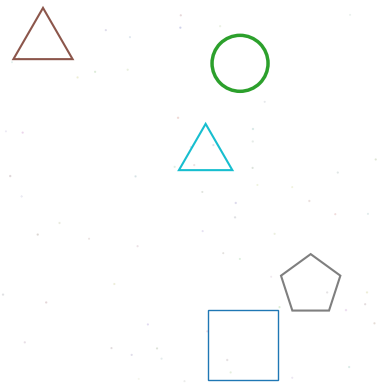[{"shape": "square", "thickness": 1, "radius": 0.46, "center": [0.631, 0.104]}, {"shape": "circle", "thickness": 2.5, "radius": 0.36, "center": [0.623, 0.836]}, {"shape": "triangle", "thickness": 1.5, "radius": 0.44, "center": [0.112, 0.891]}, {"shape": "pentagon", "thickness": 1.5, "radius": 0.41, "center": [0.807, 0.259]}, {"shape": "triangle", "thickness": 1.5, "radius": 0.4, "center": [0.534, 0.598]}]